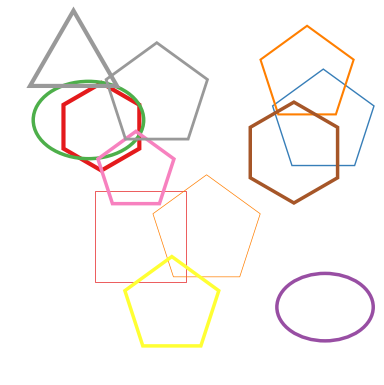[{"shape": "hexagon", "thickness": 3, "radius": 0.57, "center": [0.263, 0.671]}, {"shape": "square", "thickness": 0.5, "radius": 0.59, "center": [0.365, 0.386]}, {"shape": "pentagon", "thickness": 1, "radius": 0.69, "center": [0.84, 0.682]}, {"shape": "oval", "thickness": 2.5, "radius": 0.72, "center": [0.23, 0.688]}, {"shape": "oval", "thickness": 2.5, "radius": 0.63, "center": [0.844, 0.202]}, {"shape": "pentagon", "thickness": 1.5, "radius": 0.64, "center": [0.798, 0.806]}, {"shape": "pentagon", "thickness": 0.5, "radius": 0.73, "center": [0.537, 0.399]}, {"shape": "pentagon", "thickness": 2.5, "radius": 0.64, "center": [0.446, 0.205]}, {"shape": "hexagon", "thickness": 2.5, "radius": 0.65, "center": [0.763, 0.604]}, {"shape": "pentagon", "thickness": 2.5, "radius": 0.52, "center": [0.353, 0.555]}, {"shape": "triangle", "thickness": 3, "radius": 0.65, "center": [0.191, 0.842]}, {"shape": "pentagon", "thickness": 2, "radius": 0.69, "center": [0.407, 0.751]}]